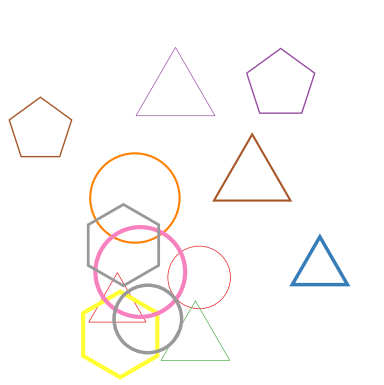[{"shape": "circle", "thickness": 0.5, "radius": 0.41, "center": [0.517, 0.279]}, {"shape": "triangle", "thickness": 0.5, "radius": 0.43, "center": [0.305, 0.206]}, {"shape": "triangle", "thickness": 2.5, "radius": 0.41, "center": [0.831, 0.302]}, {"shape": "triangle", "thickness": 0.5, "radius": 0.52, "center": [0.508, 0.115]}, {"shape": "pentagon", "thickness": 1, "radius": 0.46, "center": [0.729, 0.781]}, {"shape": "triangle", "thickness": 0.5, "radius": 0.59, "center": [0.456, 0.759]}, {"shape": "circle", "thickness": 1.5, "radius": 0.58, "center": [0.35, 0.486]}, {"shape": "hexagon", "thickness": 3, "radius": 0.56, "center": [0.312, 0.131]}, {"shape": "triangle", "thickness": 1.5, "radius": 0.57, "center": [0.655, 0.536]}, {"shape": "pentagon", "thickness": 1, "radius": 0.43, "center": [0.105, 0.662]}, {"shape": "circle", "thickness": 3, "radius": 0.58, "center": [0.364, 0.294]}, {"shape": "hexagon", "thickness": 2, "radius": 0.53, "center": [0.321, 0.363]}, {"shape": "circle", "thickness": 2.5, "radius": 0.44, "center": [0.384, 0.172]}]